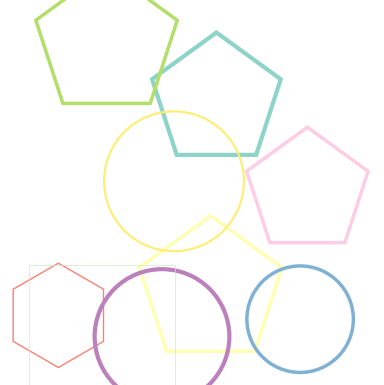[{"shape": "pentagon", "thickness": 3, "radius": 0.88, "center": [0.562, 0.74]}, {"shape": "pentagon", "thickness": 2.5, "radius": 0.97, "center": [0.547, 0.245]}, {"shape": "hexagon", "thickness": 1, "radius": 0.68, "center": [0.152, 0.181]}, {"shape": "circle", "thickness": 2.5, "radius": 0.69, "center": [0.78, 0.171]}, {"shape": "pentagon", "thickness": 2.5, "radius": 0.97, "center": [0.277, 0.888]}, {"shape": "pentagon", "thickness": 2.5, "radius": 0.83, "center": [0.798, 0.504]}, {"shape": "circle", "thickness": 3, "radius": 0.87, "center": [0.421, 0.126]}, {"shape": "square", "thickness": 0.5, "radius": 0.95, "center": [0.266, 0.121]}, {"shape": "circle", "thickness": 1.5, "radius": 0.91, "center": [0.452, 0.529]}]